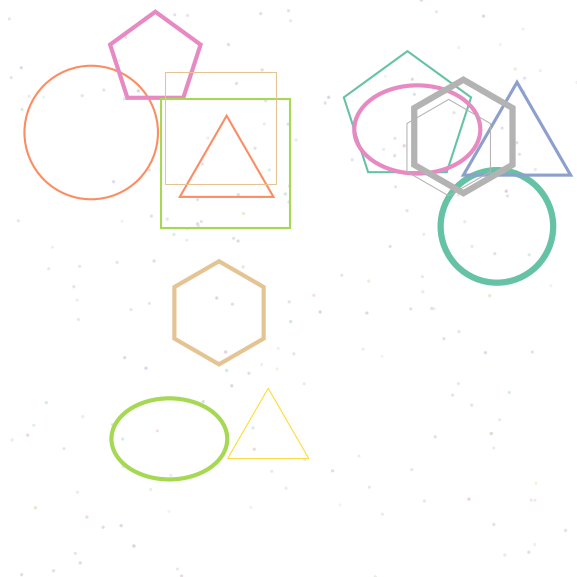[{"shape": "circle", "thickness": 3, "radius": 0.49, "center": [0.86, 0.607]}, {"shape": "pentagon", "thickness": 1, "radius": 0.58, "center": [0.706, 0.795]}, {"shape": "triangle", "thickness": 1, "radius": 0.47, "center": [0.392, 0.705]}, {"shape": "circle", "thickness": 1, "radius": 0.58, "center": [0.158, 0.77]}, {"shape": "triangle", "thickness": 1.5, "radius": 0.54, "center": [0.895, 0.749]}, {"shape": "oval", "thickness": 2, "radius": 0.55, "center": [0.723, 0.775]}, {"shape": "pentagon", "thickness": 2, "radius": 0.41, "center": [0.269, 0.896]}, {"shape": "square", "thickness": 1, "radius": 0.56, "center": [0.39, 0.716]}, {"shape": "oval", "thickness": 2, "radius": 0.5, "center": [0.293, 0.239]}, {"shape": "triangle", "thickness": 0.5, "radius": 0.41, "center": [0.464, 0.246]}, {"shape": "square", "thickness": 0.5, "radius": 0.48, "center": [0.381, 0.777]}, {"shape": "hexagon", "thickness": 2, "radius": 0.45, "center": [0.379, 0.457]}, {"shape": "hexagon", "thickness": 3, "radius": 0.49, "center": [0.802, 0.763]}, {"shape": "hexagon", "thickness": 0.5, "radius": 0.42, "center": [0.777, 0.744]}]